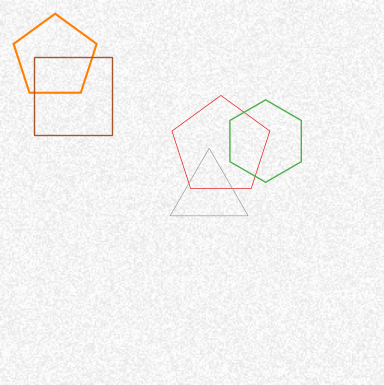[{"shape": "pentagon", "thickness": 0.5, "radius": 0.67, "center": [0.574, 0.618]}, {"shape": "hexagon", "thickness": 1, "radius": 0.54, "center": [0.69, 0.634]}, {"shape": "pentagon", "thickness": 1.5, "radius": 0.57, "center": [0.143, 0.851]}, {"shape": "square", "thickness": 1, "radius": 0.51, "center": [0.189, 0.75]}, {"shape": "triangle", "thickness": 0.5, "radius": 0.59, "center": [0.543, 0.498]}]